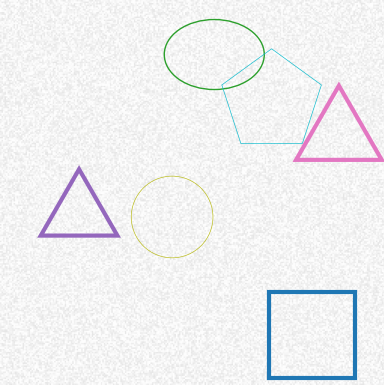[{"shape": "square", "thickness": 3, "radius": 0.56, "center": [0.811, 0.129]}, {"shape": "oval", "thickness": 1, "radius": 0.65, "center": [0.557, 0.858]}, {"shape": "triangle", "thickness": 3, "radius": 0.57, "center": [0.205, 0.446]}, {"shape": "triangle", "thickness": 3, "radius": 0.64, "center": [0.88, 0.649]}, {"shape": "circle", "thickness": 0.5, "radius": 0.53, "center": [0.447, 0.436]}, {"shape": "pentagon", "thickness": 0.5, "radius": 0.68, "center": [0.705, 0.737]}]